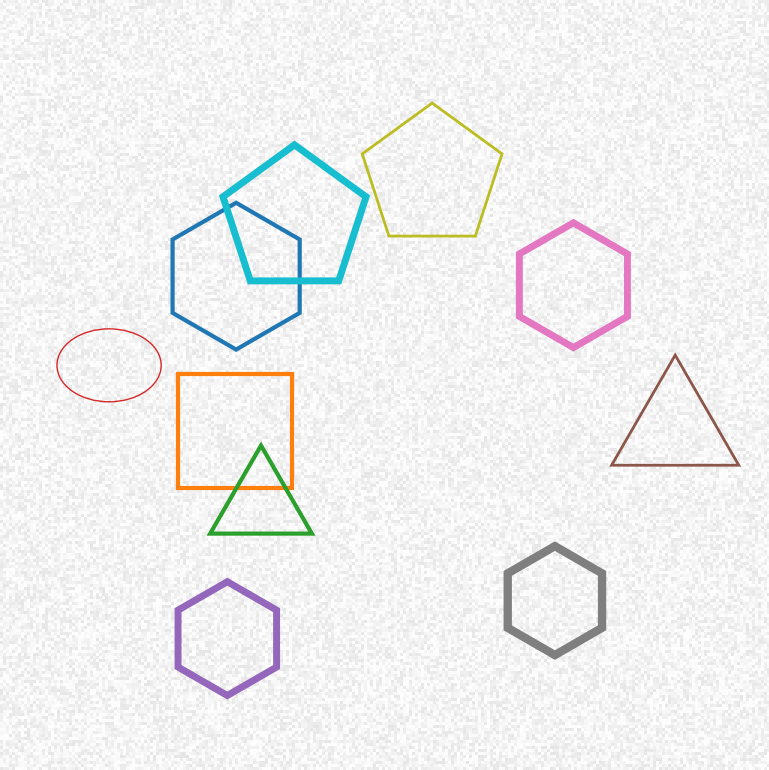[{"shape": "hexagon", "thickness": 1.5, "radius": 0.48, "center": [0.307, 0.641]}, {"shape": "square", "thickness": 1.5, "radius": 0.37, "center": [0.305, 0.441]}, {"shape": "triangle", "thickness": 1.5, "radius": 0.38, "center": [0.339, 0.345]}, {"shape": "oval", "thickness": 0.5, "radius": 0.34, "center": [0.142, 0.526]}, {"shape": "hexagon", "thickness": 2.5, "radius": 0.37, "center": [0.295, 0.171]}, {"shape": "triangle", "thickness": 1, "radius": 0.48, "center": [0.877, 0.443]}, {"shape": "hexagon", "thickness": 2.5, "radius": 0.41, "center": [0.745, 0.63]}, {"shape": "hexagon", "thickness": 3, "radius": 0.35, "center": [0.721, 0.22]}, {"shape": "pentagon", "thickness": 1, "radius": 0.48, "center": [0.561, 0.771]}, {"shape": "pentagon", "thickness": 2.5, "radius": 0.49, "center": [0.382, 0.714]}]